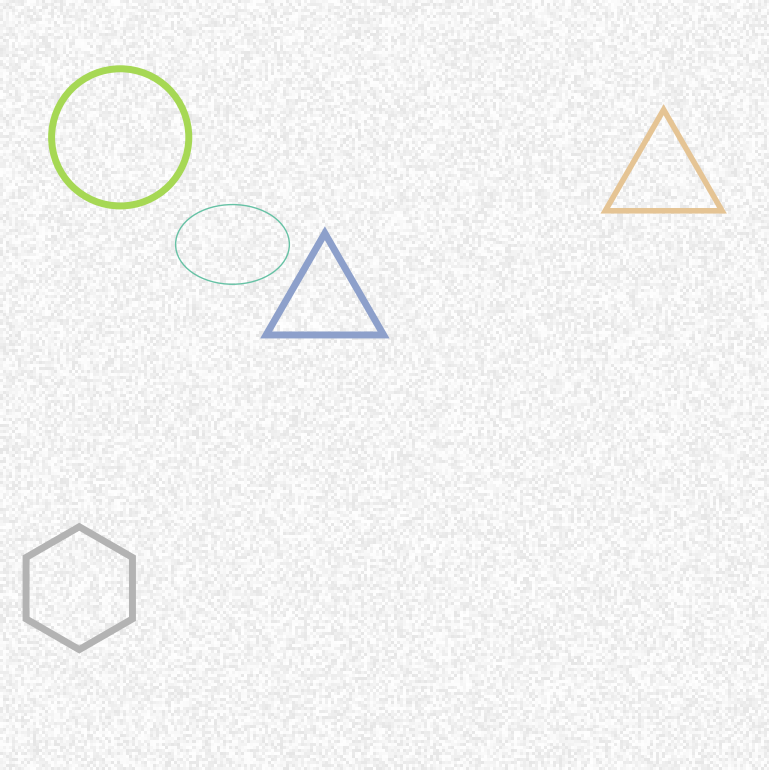[{"shape": "oval", "thickness": 0.5, "radius": 0.37, "center": [0.302, 0.683]}, {"shape": "triangle", "thickness": 2.5, "radius": 0.44, "center": [0.422, 0.609]}, {"shape": "circle", "thickness": 2.5, "radius": 0.45, "center": [0.156, 0.822]}, {"shape": "triangle", "thickness": 2, "radius": 0.44, "center": [0.862, 0.77]}, {"shape": "hexagon", "thickness": 2.5, "radius": 0.4, "center": [0.103, 0.236]}]